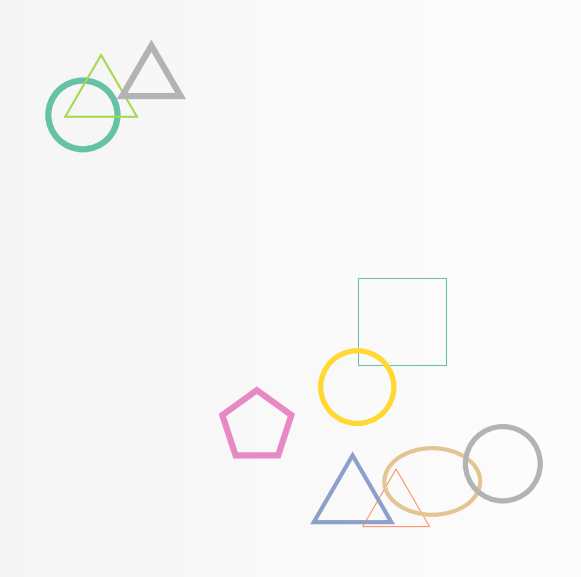[{"shape": "square", "thickness": 0.5, "radius": 0.38, "center": [0.692, 0.443]}, {"shape": "circle", "thickness": 3, "radius": 0.3, "center": [0.143, 0.8]}, {"shape": "triangle", "thickness": 0.5, "radius": 0.33, "center": [0.681, 0.12]}, {"shape": "triangle", "thickness": 2, "radius": 0.39, "center": [0.607, 0.133]}, {"shape": "pentagon", "thickness": 3, "radius": 0.31, "center": [0.442, 0.261]}, {"shape": "triangle", "thickness": 1, "radius": 0.36, "center": [0.174, 0.833]}, {"shape": "circle", "thickness": 2.5, "radius": 0.31, "center": [0.615, 0.329]}, {"shape": "oval", "thickness": 2, "radius": 0.41, "center": [0.744, 0.165]}, {"shape": "triangle", "thickness": 3, "radius": 0.29, "center": [0.26, 0.862]}, {"shape": "circle", "thickness": 2.5, "radius": 0.32, "center": [0.865, 0.196]}]